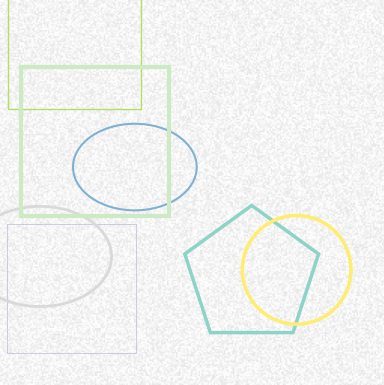[{"shape": "pentagon", "thickness": 2.5, "radius": 0.91, "center": [0.654, 0.284]}, {"shape": "square", "thickness": 0.5, "radius": 0.84, "center": [0.185, 0.25]}, {"shape": "oval", "thickness": 1.5, "radius": 0.8, "center": [0.35, 0.566]}, {"shape": "square", "thickness": 1, "radius": 0.86, "center": [0.193, 0.889]}, {"shape": "oval", "thickness": 2, "radius": 0.93, "center": [0.104, 0.334]}, {"shape": "square", "thickness": 3, "radius": 0.96, "center": [0.247, 0.633]}, {"shape": "circle", "thickness": 2.5, "radius": 0.71, "center": [0.771, 0.299]}]